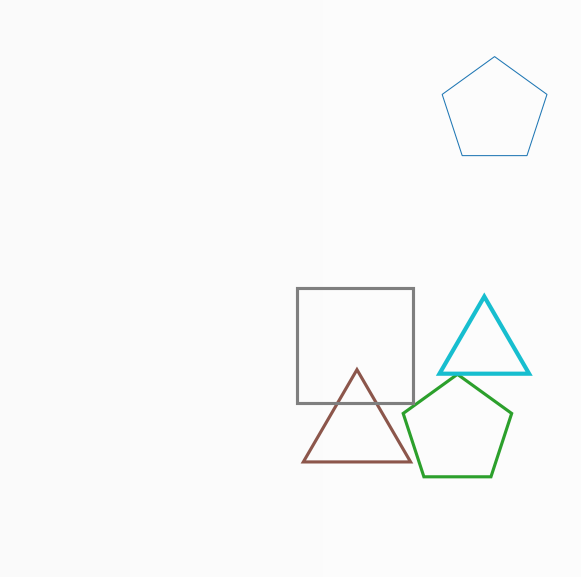[{"shape": "pentagon", "thickness": 0.5, "radius": 0.47, "center": [0.851, 0.806]}, {"shape": "pentagon", "thickness": 1.5, "radius": 0.49, "center": [0.787, 0.253]}, {"shape": "triangle", "thickness": 1.5, "radius": 0.53, "center": [0.614, 0.253]}, {"shape": "square", "thickness": 1.5, "radius": 0.5, "center": [0.611, 0.401]}, {"shape": "triangle", "thickness": 2, "radius": 0.45, "center": [0.833, 0.397]}]